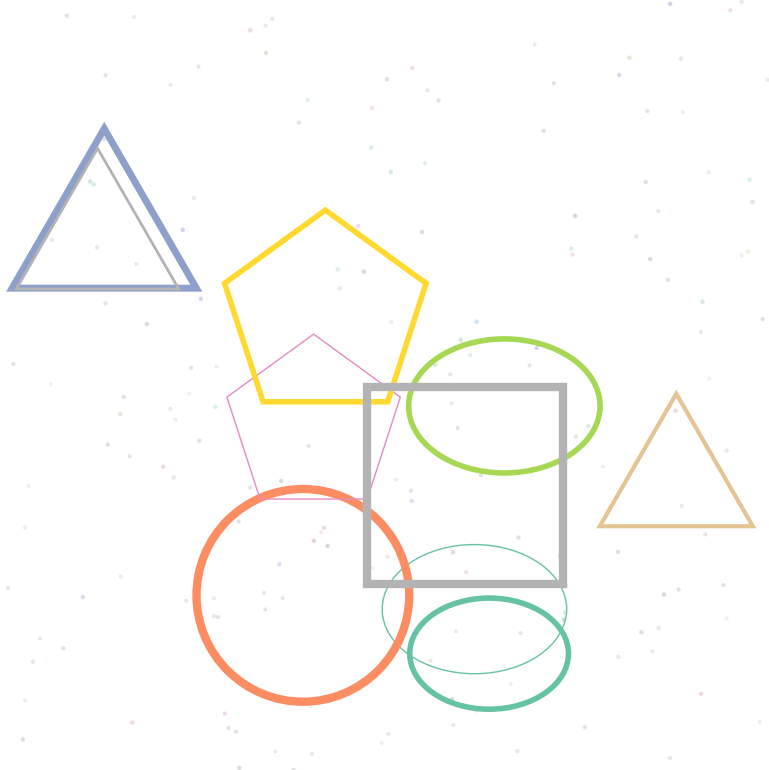[{"shape": "oval", "thickness": 0.5, "radius": 0.6, "center": [0.616, 0.209]}, {"shape": "oval", "thickness": 2, "radius": 0.52, "center": [0.635, 0.151]}, {"shape": "circle", "thickness": 3, "radius": 0.69, "center": [0.393, 0.227]}, {"shape": "triangle", "thickness": 2.5, "radius": 0.69, "center": [0.135, 0.695]}, {"shape": "pentagon", "thickness": 0.5, "radius": 0.59, "center": [0.407, 0.448]}, {"shape": "oval", "thickness": 2, "radius": 0.62, "center": [0.655, 0.473]}, {"shape": "pentagon", "thickness": 2, "radius": 0.69, "center": [0.423, 0.59]}, {"shape": "triangle", "thickness": 1.5, "radius": 0.57, "center": [0.878, 0.374]}, {"shape": "triangle", "thickness": 1, "radius": 0.61, "center": [0.127, 0.686]}, {"shape": "square", "thickness": 3, "radius": 0.64, "center": [0.604, 0.37]}]